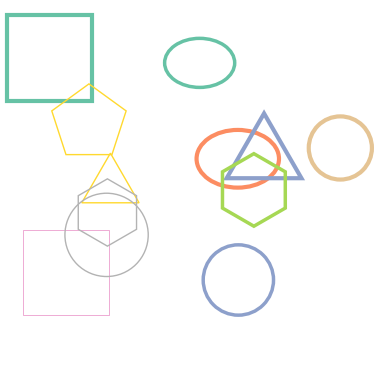[{"shape": "oval", "thickness": 2.5, "radius": 0.46, "center": [0.519, 0.837]}, {"shape": "square", "thickness": 3, "radius": 0.56, "center": [0.129, 0.85]}, {"shape": "oval", "thickness": 3, "radius": 0.54, "center": [0.618, 0.588]}, {"shape": "triangle", "thickness": 3, "radius": 0.56, "center": [0.686, 0.593]}, {"shape": "circle", "thickness": 2.5, "radius": 0.46, "center": [0.619, 0.273]}, {"shape": "square", "thickness": 0.5, "radius": 0.56, "center": [0.172, 0.292]}, {"shape": "hexagon", "thickness": 2.5, "radius": 0.47, "center": [0.659, 0.507]}, {"shape": "pentagon", "thickness": 1, "radius": 0.51, "center": [0.231, 0.681]}, {"shape": "triangle", "thickness": 1, "radius": 0.43, "center": [0.287, 0.516]}, {"shape": "circle", "thickness": 3, "radius": 0.41, "center": [0.884, 0.616]}, {"shape": "circle", "thickness": 1, "radius": 0.54, "center": [0.277, 0.39]}, {"shape": "hexagon", "thickness": 1, "radius": 0.44, "center": [0.279, 0.448]}]